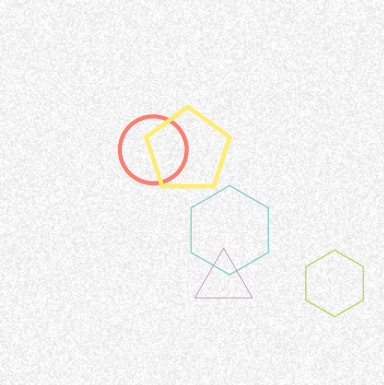[{"shape": "hexagon", "thickness": 1, "radius": 0.58, "center": [0.597, 0.402]}, {"shape": "circle", "thickness": 3, "radius": 0.43, "center": [0.398, 0.611]}, {"shape": "hexagon", "thickness": 1, "radius": 0.43, "center": [0.869, 0.264]}, {"shape": "triangle", "thickness": 0.5, "radius": 0.43, "center": [0.581, 0.269]}, {"shape": "pentagon", "thickness": 3, "radius": 0.57, "center": [0.488, 0.609]}]